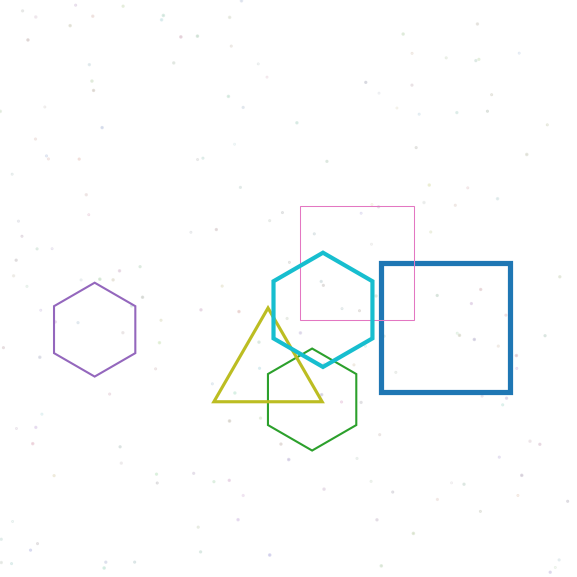[{"shape": "square", "thickness": 2.5, "radius": 0.56, "center": [0.772, 0.432]}, {"shape": "hexagon", "thickness": 1, "radius": 0.44, "center": [0.54, 0.307]}, {"shape": "hexagon", "thickness": 1, "radius": 0.41, "center": [0.164, 0.428]}, {"shape": "square", "thickness": 0.5, "radius": 0.49, "center": [0.619, 0.543]}, {"shape": "triangle", "thickness": 1.5, "radius": 0.54, "center": [0.464, 0.358]}, {"shape": "hexagon", "thickness": 2, "radius": 0.49, "center": [0.559, 0.463]}]